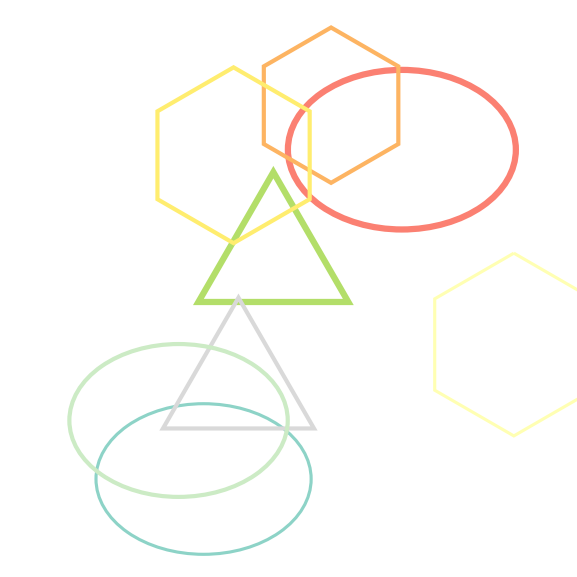[{"shape": "oval", "thickness": 1.5, "radius": 0.93, "center": [0.353, 0.17]}, {"shape": "hexagon", "thickness": 1.5, "radius": 0.79, "center": [0.89, 0.403]}, {"shape": "oval", "thickness": 3, "radius": 0.99, "center": [0.696, 0.74]}, {"shape": "hexagon", "thickness": 2, "radius": 0.67, "center": [0.573, 0.817]}, {"shape": "triangle", "thickness": 3, "radius": 0.75, "center": [0.473, 0.551]}, {"shape": "triangle", "thickness": 2, "radius": 0.76, "center": [0.413, 0.333]}, {"shape": "oval", "thickness": 2, "radius": 0.95, "center": [0.309, 0.271]}, {"shape": "hexagon", "thickness": 2, "radius": 0.76, "center": [0.404, 0.73]}]